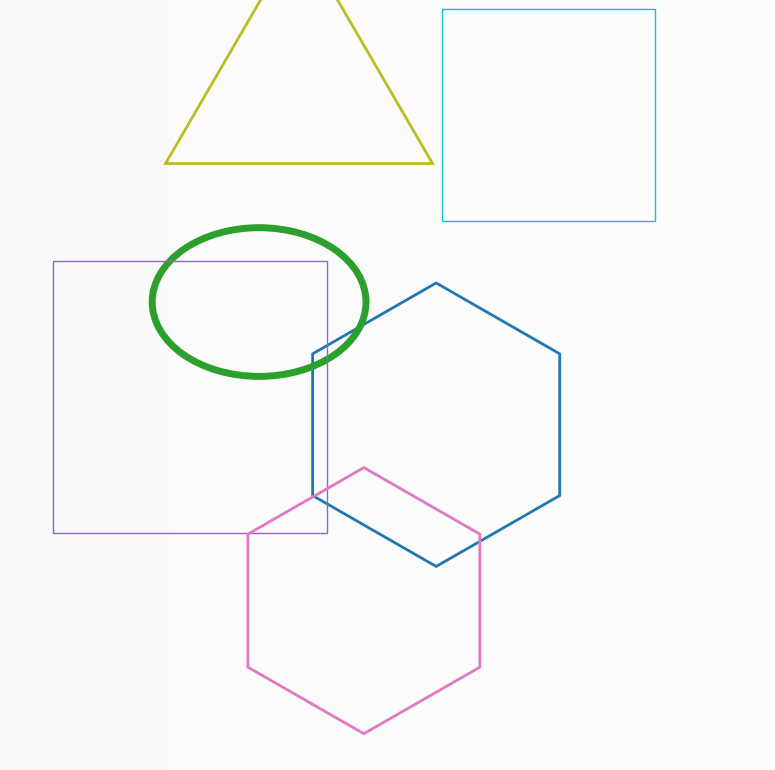[{"shape": "hexagon", "thickness": 1, "radius": 0.92, "center": [0.563, 0.448]}, {"shape": "oval", "thickness": 2.5, "radius": 0.69, "center": [0.334, 0.608]}, {"shape": "square", "thickness": 0.5, "radius": 0.88, "center": [0.245, 0.485]}, {"shape": "hexagon", "thickness": 1, "radius": 0.86, "center": [0.469, 0.22]}, {"shape": "triangle", "thickness": 1, "radius": 0.99, "center": [0.386, 0.887]}, {"shape": "square", "thickness": 0.5, "radius": 0.69, "center": [0.708, 0.851]}]